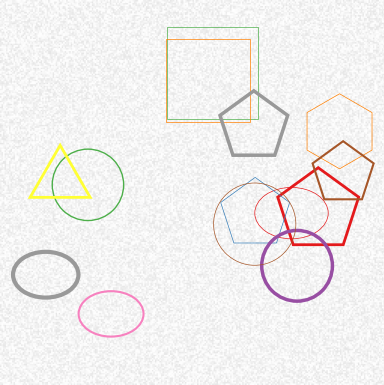[{"shape": "oval", "thickness": 0.5, "radius": 0.48, "center": [0.757, 0.446]}, {"shape": "pentagon", "thickness": 2, "radius": 0.55, "center": [0.827, 0.454]}, {"shape": "pentagon", "thickness": 0.5, "radius": 0.47, "center": [0.663, 0.445]}, {"shape": "circle", "thickness": 1, "radius": 0.46, "center": [0.228, 0.52]}, {"shape": "square", "thickness": 0.5, "radius": 0.59, "center": [0.552, 0.81]}, {"shape": "circle", "thickness": 2.5, "radius": 0.46, "center": [0.772, 0.31]}, {"shape": "hexagon", "thickness": 0.5, "radius": 0.49, "center": [0.882, 0.659]}, {"shape": "square", "thickness": 0.5, "radius": 0.54, "center": [0.54, 0.791]}, {"shape": "triangle", "thickness": 2, "radius": 0.45, "center": [0.156, 0.532]}, {"shape": "circle", "thickness": 0.5, "radius": 0.53, "center": [0.662, 0.418]}, {"shape": "pentagon", "thickness": 1.5, "radius": 0.42, "center": [0.891, 0.55]}, {"shape": "oval", "thickness": 1.5, "radius": 0.42, "center": [0.289, 0.185]}, {"shape": "oval", "thickness": 3, "radius": 0.42, "center": [0.119, 0.286]}, {"shape": "pentagon", "thickness": 2.5, "radius": 0.46, "center": [0.659, 0.672]}]